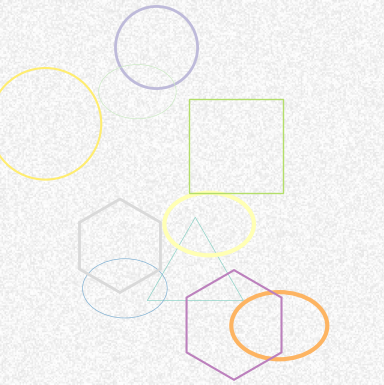[{"shape": "triangle", "thickness": 0.5, "radius": 0.72, "center": [0.507, 0.291]}, {"shape": "oval", "thickness": 3, "radius": 0.58, "center": [0.543, 0.418]}, {"shape": "circle", "thickness": 2, "radius": 0.53, "center": [0.407, 0.877]}, {"shape": "oval", "thickness": 0.5, "radius": 0.55, "center": [0.324, 0.251]}, {"shape": "oval", "thickness": 3, "radius": 0.62, "center": [0.725, 0.154]}, {"shape": "square", "thickness": 1, "radius": 0.61, "center": [0.613, 0.621]}, {"shape": "hexagon", "thickness": 2, "radius": 0.61, "center": [0.312, 0.362]}, {"shape": "hexagon", "thickness": 1.5, "radius": 0.71, "center": [0.608, 0.156]}, {"shape": "oval", "thickness": 0.5, "radius": 0.5, "center": [0.357, 0.762]}, {"shape": "circle", "thickness": 1.5, "radius": 0.72, "center": [0.118, 0.678]}]